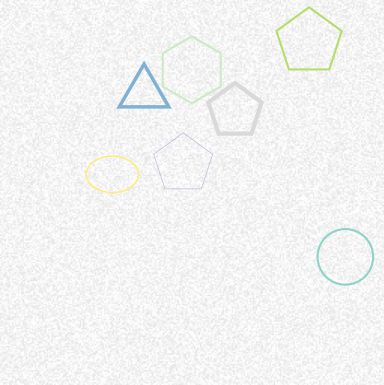[{"shape": "circle", "thickness": 1.5, "radius": 0.36, "center": [0.897, 0.333]}, {"shape": "pentagon", "thickness": 0.5, "radius": 0.4, "center": [0.476, 0.574]}, {"shape": "triangle", "thickness": 2.5, "radius": 0.37, "center": [0.374, 0.76]}, {"shape": "pentagon", "thickness": 1.5, "radius": 0.45, "center": [0.803, 0.892]}, {"shape": "pentagon", "thickness": 3, "radius": 0.36, "center": [0.61, 0.712]}, {"shape": "hexagon", "thickness": 1.5, "radius": 0.43, "center": [0.498, 0.818]}, {"shape": "oval", "thickness": 1, "radius": 0.34, "center": [0.292, 0.547]}]